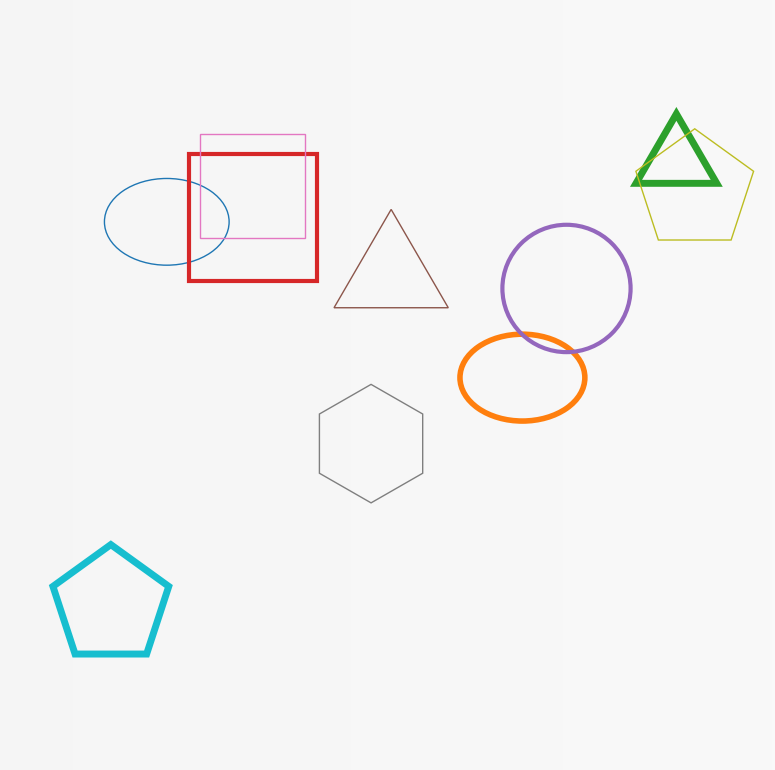[{"shape": "oval", "thickness": 0.5, "radius": 0.4, "center": [0.215, 0.712]}, {"shape": "oval", "thickness": 2, "radius": 0.4, "center": [0.674, 0.51]}, {"shape": "triangle", "thickness": 2.5, "radius": 0.3, "center": [0.873, 0.792]}, {"shape": "square", "thickness": 1.5, "radius": 0.41, "center": [0.326, 0.718]}, {"shape": "circle", "thickness": 1.5, "radius": 0.41, "center": [0.731, 0.625]}, {"shape": "triangle", "thickness": 0.5, "radius": 0.43, "center": [0.505, 0.643]}, {"shape": "square", "thickness": 0.5, "radius": 0.34, "center": [0.326, 0.758]}, {"shape": "hexagon", "thickness": 0.5, "radius": 0.38, "center": [0.479, 0.424]}, {"shape": "pentagon", "thickness": 0.5, "radius": 0.4, "center": [0.896, 0.753]}, {"shape": "pentagon", "thickness": 2.5, "radius": 0.39, "center": [0.143, 0.214]}]